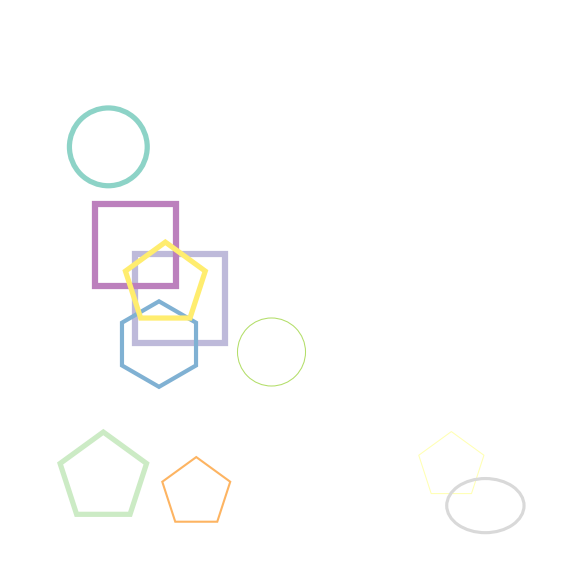[{"shape": "circle", "thickness": 2.5, "radius": 0.34, "center": [0.188, 0.745]}, {"shape": "pentagon", "thickness": 0.5, "radius": 0.3, "center": [0.782, 0.192]}, {"shape": "square", "thickness": 3, "radius": 0.39, "center": [0.311, 0.483]}, {"shape": "hexagon", "thickness": 2, "radius": 0.37, "center": [0.275, 0.403]}, {"shape": "pentagon", "thickness": 1, "radius": 0.31, "center": [0.34, 0.146]}, {"shape": "circle", "thickness": 0.5, "radius": 0.29, "center": [0.47, 0.39]}, {"shape": "oval", "thickness": 1.5, "radius": 0.33, "center": [0.84, 0.124]}, {"shape": "square", "thickness": 3, "radius": 0.35, "center": [0.234, 0.575]}, {"shape": "pentagon", "thickness": 2.5, "radius": 0.39, "center": [0.179, 0.172]}, {"shape": "pentagon", "thickness": 2.5, "radius": 0.36, "center": [0.286, 0.507]}]